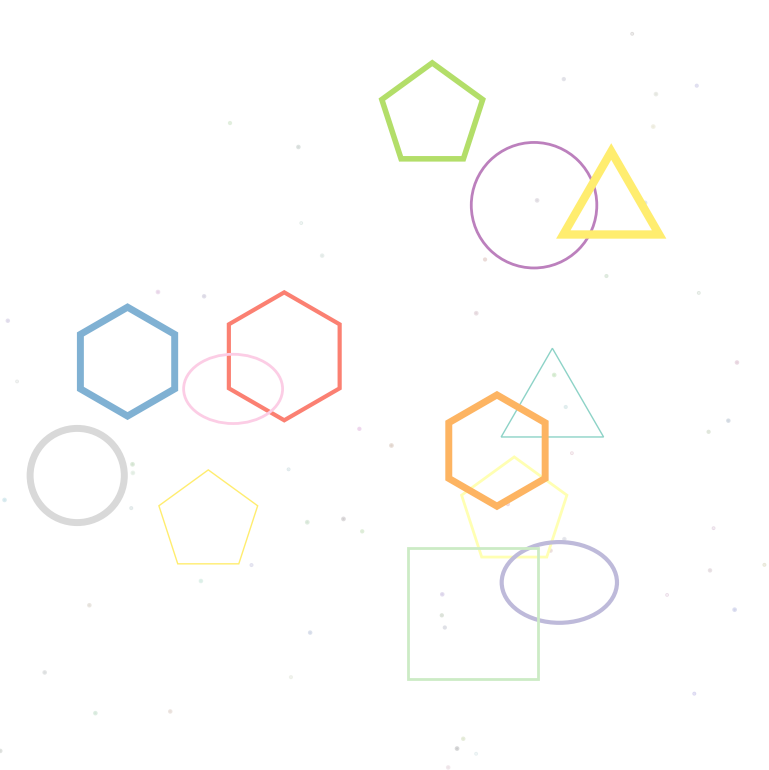[{"shape": "triangle", "thickness": 0.5, "radius": 0.38, "center": [0.717, 0.471]}, {"shape": "pentagon", "thickness": 1, "radius": 0.36, "center": [0.668, 0.335]}, {"shape": "oval", "thickness": 1.5, "radius": 0.37, "center": [0.726, 0.244]}, {"shape": "hexagon", "thickness": 1.5, "radius": 0.42, "center": [0.369, 0.537]}, {"shape": "hexagon", "thickness": 2.5, "radius": 0.35, "center": [0.166, 0.53]}, {"shape": "hexagon", "thickness": 2.5, "radius": 0.36, "center": [0.645, 0.415]}, {"shape": "pentagon", "thickness": 2, "radius": 0.34, "center": [0.561, 0.849]}, {"shape": "oval", "thickness": 1, "radius": 0.32, "center": [0.303, 0.495]}, {"shape": "circle", "thickness": 2.5, "radius": 0.31, "center": [0.1, 0.382]}, {"shape": "circle", "thickness": 1, "radius": 0.41, "center": [0.694, 0.733]}, {"shape": "square", "thickness": 1, "radius": 0.42, "center": [0.615, 0.203]}, {"shape": "pentagon", "thickness": 0.5, "radius": 0.34, "center": [0.27, 0.322]}, {"shape": "triangle", "thickness": 3, "radius": 0.36, "center": [0.794, 0.731]}]